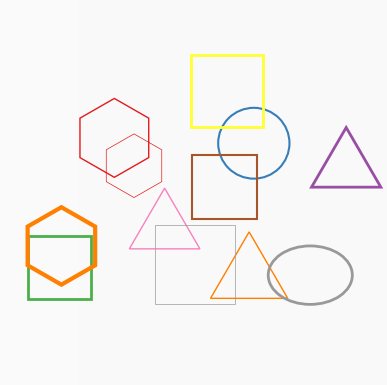[{"shape": "hexagon", "thickness": 0.5, "radius": 0.41, "center": [0.346, 0.57]}, {"shape": "hexagon", "thickness": 1, "radius": 0.51, "center": [0.295, 0.642]}, {"shape": "circle", "thickness": 1.5, "radius": 0.46, "center": [0.655, 0.628]}, {"shape": "square", "thickness": 2, "radius": 0.41, "center": [0.154, 0.306]}, {"shape": "triangle", "thickness": 2, "radius": 0.52, "center": [0.893, 0.566]}, {"shape": "hexagon", "thickness": 3, "radius": 0.5, "center": [0.158, 0.361]}, {"shape": "triangle", "thickness": 1, "radius": 0.58, "center": [0.643, 0.283]}, {"shape": "square", "thickness": 2, "radius": 0.46, "center": [0.586, 0.764]}, {"shape": "square", "thickness": 1.5, "radius": 0.42, "center": [0.58, 0.514]}, {"shape": "triangle", "thickness": 1, "radius": 0.53, "center": [0.425, 0.406]}, {"shape": "square", "thickness": 0.5, "radius": 0.51, "center": [0.504, 0.312]}, {"shape": "oval", "thickness": 2, "radius": 0.54, "center": [0.801, 0.285]}]